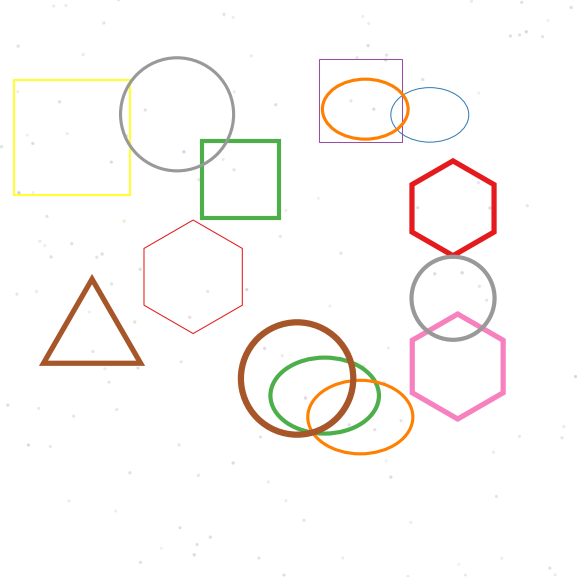[{"shape": "hexagon", "thickness": 0.5, "radius": 0.49, "center": [0.334, 0.52]}, {"shape": "hexagon", "thickness": 2.5, "radius": 0.41, "center": [0.784, 0.638]}, {"shape": "oval", "thickness": 0.5, "radius": 0.34, "center": [0.744, 0.8]}, {"shape": "oval", "thickness": 2, "radius": 0.47, "center": [0.562, 0.314]}, {"shape": "square", "thickness": 2, "radius": 0.33, "center": [0.416, 0.689]}, {"shape": "square", "thickness": 0.5, "radius": 0.36, "center": [0.624, 0.826]}, {"shape": "oval", "thickness": 1.5, "radius": 0.45, "center": [0.624, 0.277]}, {"shape": "oval", "thickness": 1.5, "radius": 0.37, "center": [0.632, 0.81]}, {"shape": "square", "thickness": 1, "radius": 0.5, "center": [0.125, 0.761]}, {"shape": "triangle", "thickness": 2.5, "radius": 0.49, "center": [0.159, 0.419]}, {"shape": "circle", "thickness": 3, "radius": 0.49, "center": [0.514, 0.344]}, {"shape": "hexagon", "thickness": 2.5, "radius": 0.45, "center": [0.793, 0.364]}, {"shape": "circle", "thickness": 1.5, "radius": 0.49, "center": [0.307, 0.801]}, {"shape": "circle", "thickness": 2, "radius": 0.36, "center": [0.784, 0.483]}]